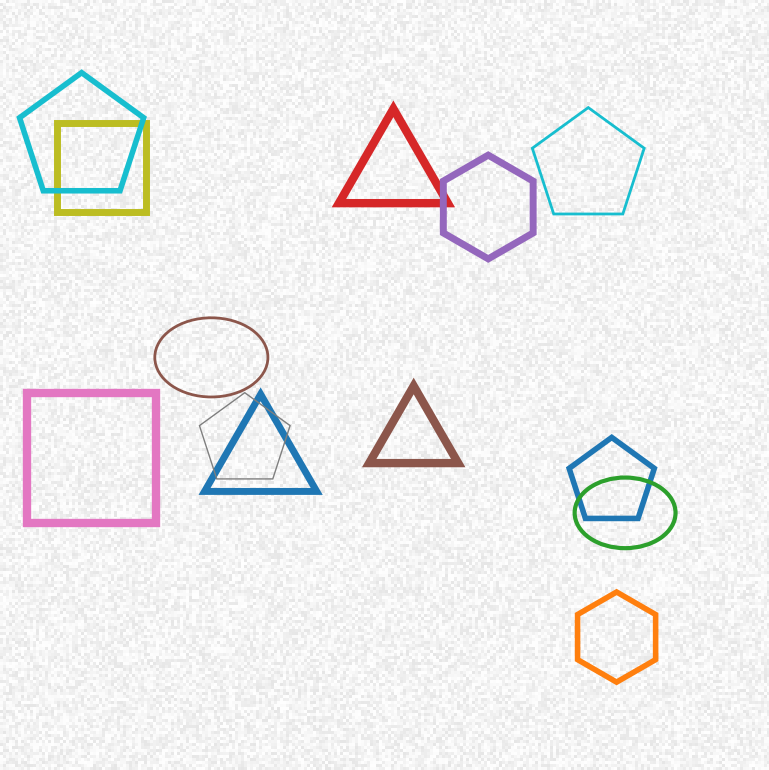[{"shape": "triangle", "thickness": 2.5, "radius": 0.42, "center": [0.338, 0.404]}, {"shape": "pentagon", "thickness": 2, "radius": 0.29, "center": [0.794, 0.374]}, {"shape": "hexagon", "thickness": 2, "radius": 0.29, "center": [0.801, 0.173]}, {"shape": "oval", "thickness": 1.5, "radius": 0.33, "center": [0.812, 0.334]}, {"shape": "triangle", "thickness": 3, "radius": 0.41, "center": [0.511, 0.777]}, {"shape": "hexagon", "thickness": 2.5, "radius": 0.34, "center": [0.634, 0.731]}, {"shape": "oval", "thickness": 1, "radius": 0.37, "center": [0.274, 0.536]}, {"shape": "triangle", "thickness": 3, "radius": 0.33, "center": [0.537, 0.432]}, {"shape": "square", "thickness": 3, "radius": 0.42, "center": [0.119, 0.405]}, {"shape": "pentagon", "thickness": 0.5, "radius": 0.31, "center": [0.318, 0.428]}, {"shape": "square", "thickness": 2.5, "radius": 0.29, "center": [0.131, 0.782]}, {"shape": "pentagon", "thickness": 2, "radius": 0.42, "center": [0.106, 0.821]}, {"shape": "pentagon", "thickness": 1, "radius": 0.38, "center": [0.764, 0.784]}]